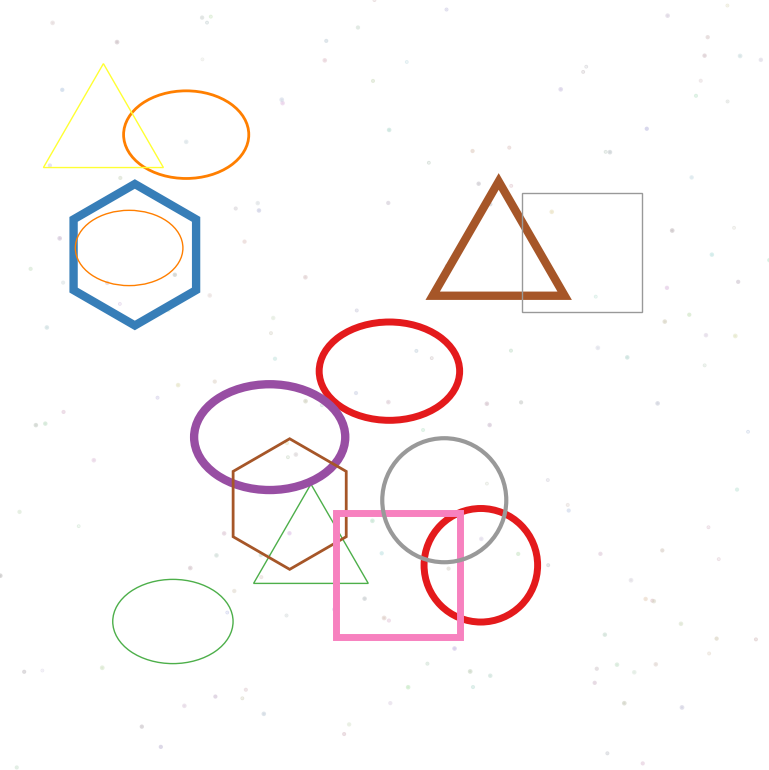[{"shape": "circle", "thickness": 2.5, "radius": 0.37, "center": [0.624, 0.266]}, {"shape": "oval", "thickness": 2.5, "radius": 0.46, "center": [0.506, 0.518]}, {"shape": "hexagon", "thickness": 3, "radius": 0.46, "center": [0.175, 0.669]}, {"shape": "oval", "thickness": 0.5, "radius": 0.39, "center": [0.225, 0.193]}, {"shape": "triangle", "thickness": 0.5, "radius": 0.43, "center": [0.404, 0.285]}, {"shape": "oval", "thickness": 3, "radius": 0.49, "center": [0.35, 0.432]}, {"shape": "oval", "thickness": 1, "radius": 0.41, "center": [0.242, 0.825]}, {"shape": "oval", "thickness": 0.5, "radius": 0.35, "center": [0.168, 0.678]}, {"shape": "triangle", "thickness": 0.5, "radius": 0.45, "center": [0.134, 0.827]}, {"shape": "triangle", "thickness": 3, "radius": 0.49, "center": [0.648, 0.665]}, {"shape": "hexagon", "thickness": 1, "radius": 0.42, "center": [0.376, 0.345]}, {"shape": "square", "thickness": 2.5, "radius": 0.4, "center": [0.517, 0.253]}, {"shape": "square", "thickness": 0.5, "radius": 0.39, "center": [0.756, 0.672]}, {"shape": "circle", "thickness": 1.5, "radius": 0.4, "center": [0.577, 0.35]}]